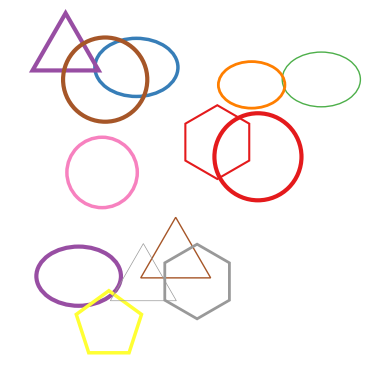[{"shape": "circle", "thickness": 3, "radius": 0.57, "center": [0.67, 0.593]}, {"shape": "hexagon", "thickness": 1.5, "radius": 0.48, "center": [0.564, 0.631]}, {"shape": "oval", "thickness": 2.5, "radius": 0.54, "center": [0.354, 0.825]}, {"shape": "oval", "thickness": 1, "radius": 0.51, "center": [0.835, 0.794]}, {"shape": "triangle", "thickness": 3, "radius": 0.5, "center": [0.17, 0.867]}, {"shape": "oval", "thickness": 3, "radius": 0.55, "center": [0.204, 0.283]}, {"shape": "oval", "thickness": 2, "radius": 0.43, "center": [0.654, 0.78]}, {"shape": "pentagon", "thickness": 2.5, "radius": 0.45, "center": [0.283, 0.156]}, {"shape": "circle", "thickness": 3, "radius": 0.55, "center": [0.273, 0.793]}, {"shape": "triangle", "thickness": 1, "radius": 0.52, "center": [0.456, 0.331]}, {"shape": "circle", "thickness": 2.5, "radius": 0.46, "center": [0.265, 0.552]}, {"shape": "hexagon", "thickness": 2, "radius": 0.48, "center": [0.512, 0.269]}, {"shape": "triangle", "thickness": 0.5, "radius": 0.5, "center": [0.372, 0.268]}]